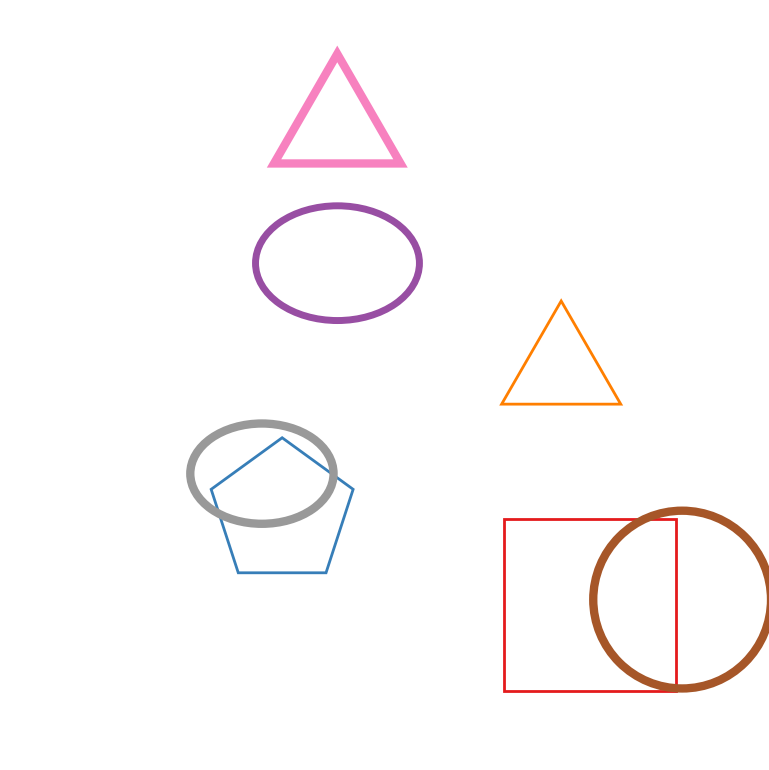[{"shape": "square", "thickness": 1, "radius": 0.56, "center": [0.766, 0.214]}, {"shape": "pentagon", "thickness": 1, "radius": 0.48, "center": [0.366, 0.335]}, {"shape": "oval", "thickness": 2.5, "radius": 0.53, "center": [0.438, 0.658]}, {"shape": "triangle", "thickness": 1, "radius": 0.45, "center": [0.729, 0.52]}, {"shape": "circle", "thickness": 3, "radius": 0.58, "center": [0.886, 0.221]}, {"shape": "triangle", "thickness": 3, "radius": 0.47, "center": [0.438, 0.835]}, {"shape": "oval", "thickness": 3, "radius": 0.47, "center": [0.34, 0.385]}]